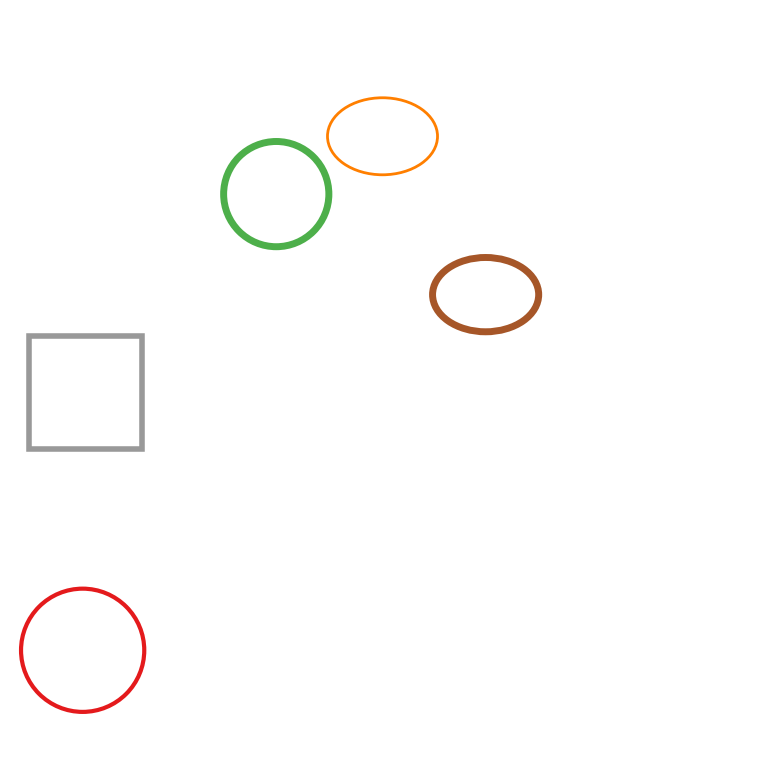[{"shape": "circle", "thickness": 1.5, "radius": 0.4, "center": [0.107, 0.155]}, {"shape": "circle", "thickness": 2.5, "radius": 0.34, "center": [0.359, 0.748]}, {"shape": "oval", "thickness": 1, "radius": 0.36, "center": [0.497, 0.823]}, {"shape": "oval", "thickness": 2.5, "radius": 0.34, "center": [0.631, 0.617]}, {"shape": "square", "thickness": 2, "radius": 0.37, "center": [0.111, 0.491]}]